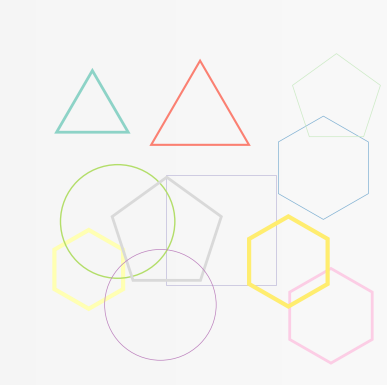[{"shape": "triangle", "thickness": 2, "radius": 0.53, "center": [0.238, 0.71]}, {"shape": "hexagon", "thickness": 3, "radius": 0.51, "center": [0.229, 0.3]}, {"shape": "square", "thickness": 0.5, "radius": 0.71, "center": [0.571, 0.402]}, {"shape": "triangle", "thickness": 1.5, "radius": 0.73, "center": [0.516, 0.697]}, {"shape": "hexagon", "thickness": 0.5, "radius": 0.67, "center": [0.835, 0.564]}, {"shape": "circle", "thickness": 1, "radius": 0.74, "center": [0.304, 0.425]}, {"shape": "hexagon", "thickness": 2, "radius": 0.61, "center": [0.854, 0.18]}, {"shape": "pentagon", "thickness": 2, "radius": 0.74, "center": [0.43, 0.392]}, {"shape": "circle", "thickness": 0.5, "radius": 0.72, "center": [0.414, 0.208]}, {"shape": "pentagon", "thickness": 0.5, "radius": 0.6, "center": [0.868, 0.741]}, {"shape": "hexagon", "thickness": 3, "radius": 0.58, "center": [0.744, 0.321]}]